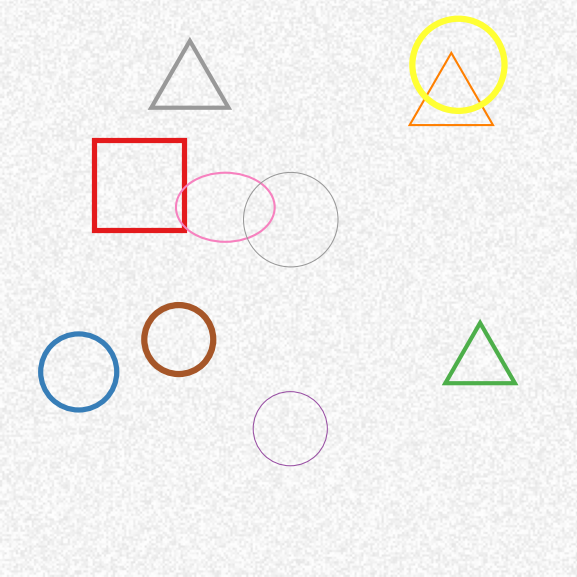[{"shape": "square", "thickness": 2.5, "radius": 0.39, "center": [0.241, 0.678]}, {"shape": "circle", "thickness": 2.5, "radius": 0.33, "center": [0.136, 0.355]}, {"shape": "triangle", "thickness": 2, "radius": 0.35, "center": [0.831, 0.37]}, {"shape": "circle", "thickness": 0.5, "radius": 0.32, "center": [0.503, 0.257]}, {"shape": "triangle", "thickness": 1, "radius": 0.42, "center": [0.782, 0.824]}, {"shape": "circle", "thickness": 3, "radius": 0.4, "center": [0.794, 0.887]}, {"shape": "circle", "thickness": 3, "radius": 0.3, "center": [0.31, 0.411]}, {"shape": "oval", "thickness": 1, "radius": 0.43, "center": [0.39, 0.64]}, {"shape": "triangle", "thickness": 2, "radius": 0.39, "center": [0.329, 0.851]}, {"shape": "circle", "thickness": 0.5, "radius": 0.41, "center": [0.503, 0.619]}]